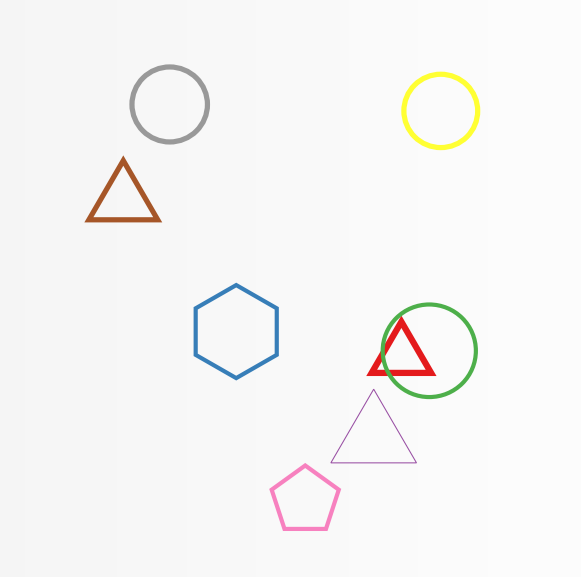[{"shape": "triangle", "thickness": 3, "radius": 0.3, "center": [0.691, 0.383]}, {"shape": "hexagon", "thickness": 2, "radius": 0.4, "center": [0.406, 0.425]}, {"shape": "circle", "thickness": 2, "radius": 0.4, "center": [0.739, 0.392]}, {"shape": "triangle", "thickness": 0.5, "radius": 0.43, "center": [0.643, 0.24]}, {"shape": "circle", "thickness": 2.5, "radius": 0.32, "center": [0.758, 0.807]}, {"shape": "triangle", "thickness": 2.5, "radius": 0.34, "center": [0.212, 0.653]}, {"shape": "pentagon", "thickness": 2, "radius": 0.3, "center": [0.525, 0.132]}, {"shape": "circle", "thickness": 2.5, "radius": 0.32, "center": [0.292, 0.818]}]